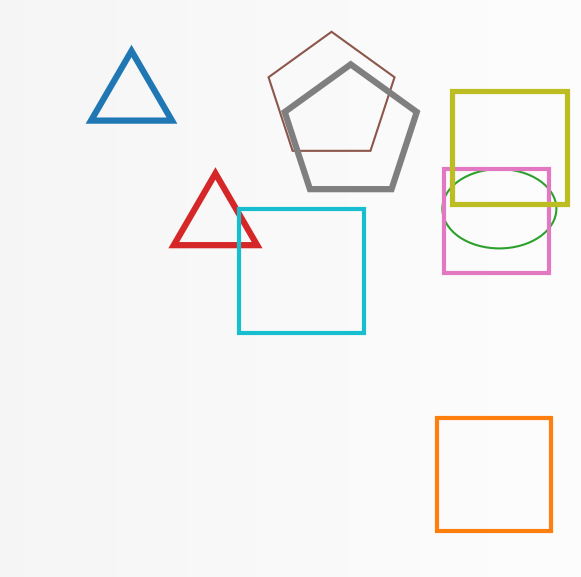[{"shape": "triangle", "thickness": 3, "radius": 0.4, "center": [0.226, 0.83]}, {"shape": "square", "thickness": 2, "radius": 0.49, "center": [0.85, 0.178]}, {"shape": "oval", "thickness": 1, "radius": 0.49, "center": [0.859, 0.638]}, {"shape": "triangle", "thickness": 3, "radius": 0.41, "center": [0.371, 0.616]}, {"shape": "pentagon", "thickness": 1, "radius": 0.57, "center": [0.57, 0.83]}, {"shape": "square", "thickness": 2, "radius": 0.45, "center": [0.854, 0.616]}, {"shape": "pentagon", "thickness": 3, "radius": 0.6, "center": [0.603, 0.768]}, {"shape": "square", "thickness": 2.5, "radius": 0.49, "center": [0.877, 0.744]}, {"shape": "square", "thickness": 2, "radius": 0.54, "center": [0.519, 0.531]}]